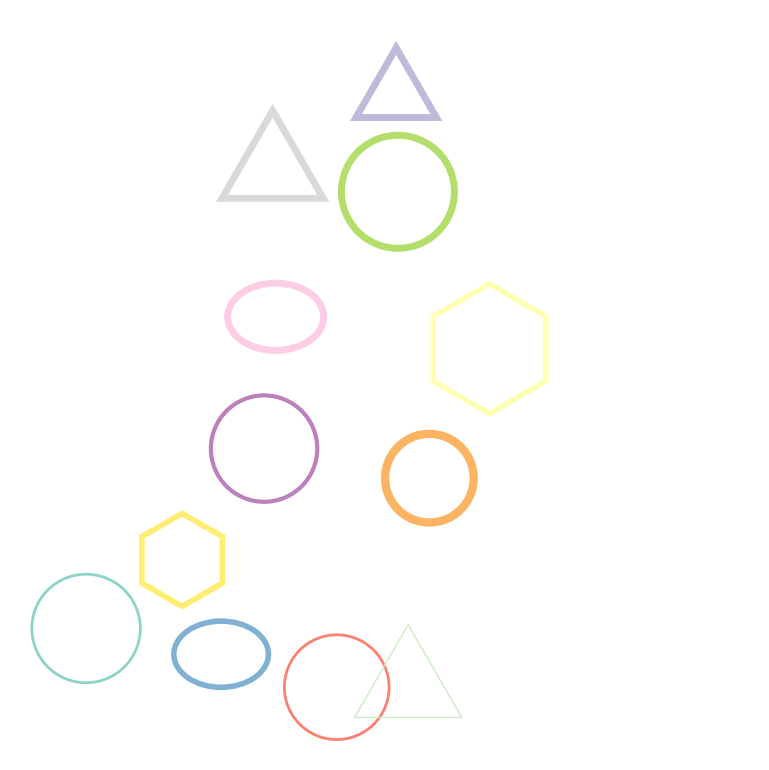[{"shape": "circle", "thickness": 1, "radius": 0.35, "center": [0.112, 0.184]}, {"shape": "hexagon", "thickness": 2, "radius": 0.42, "center": [0.636, 0.547]}, {"shape": "triangle", "thickness": 2.5, "radius": 0.3, "center": [0.515, 0.878]}, {"shape": "circle", "thickness": 1, "radius": 0.34, "center": [0.437, 0.108]}, {"shape": "oval", "thickness": 2, "radius": 0.31, "center": [0.287, 0.15]}, {"shape": "circle", "thickness": 3, "radius": 0.29, "center": [0.558, 0.379]}, {"shape": "circle", "thickness": 2.5, "radius": 0.37, "center": [0.517, 0.751]}, {"shape": "oval", "thickness": 2.5, "radius": 0.31, "center": [0.358, 0.589]}, {"shape": "triangle", "thickness": 2.5, "radius": 0.38, "center": [0.354, 0.78]}, {"shape": "circle", "thickness": 1.5, "radius": 0.35, "center": [0.343, 0.417]}, {"shape": "triangle", "thickness": 0.5, "radius": 0.4, "center": [0.53, 0.108]}, {"shape": "hexagon", "thickness": 2, "radius": 0.3, "center": [0.237, 0.273]}]